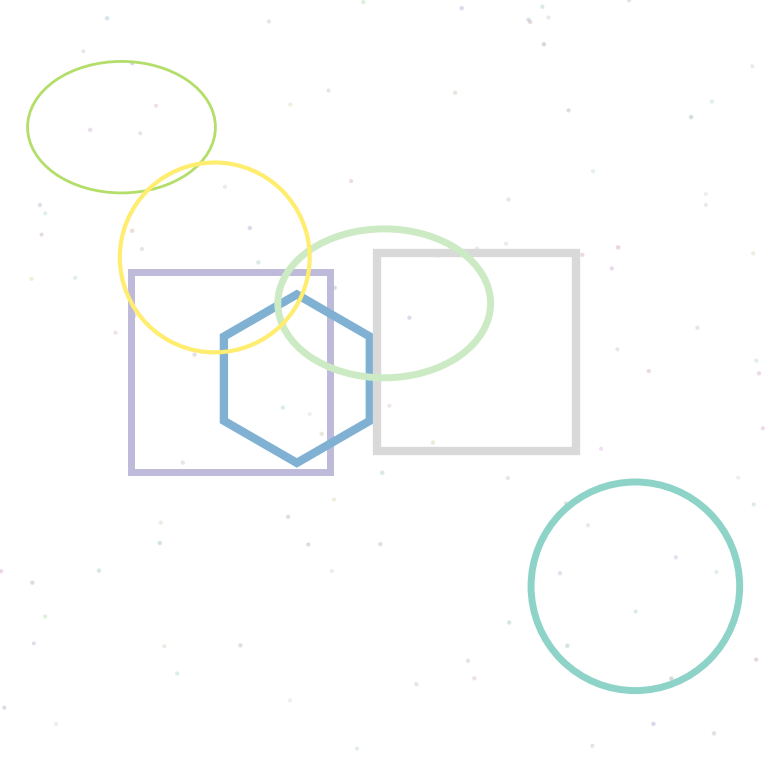[{"shape": "circle", "thickness": 2.5, "radius": 0.68, "center": [0.825, 0.239]}, {"shape": "square", "thickness": 2.5, "radius": 0.65, "center": [0.299, 0.517]}, {"shape": "hexagon", "thickness": 3, "radius": 0.55, "center": [0.386, 0.508]}, {"shape": "oval", "thickness": 1, "radius": 0.61, "center": [0.158, 0.835]}, {"shape": "square", "thickness": 3, "radius": 0.65, "center": [0.619, 0.543]}, {"shape": "oval", "thickness": 2.5, "radius": 0.69, "center": [0.499, 0.606]}, {"shape": "circle", "thickness": 1.5, "radius": 0.62, "center": [0.279, 0.666]}]